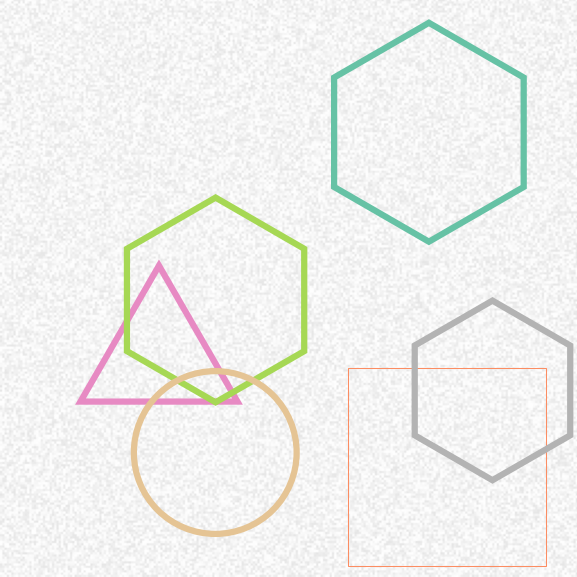[{"shape": "hexagon", "thickness": 3, "radius": 0.95, "center": [0.743, 0.77]}, {"shape": "square", "thickness": 0.5, "radius": 0.86, "center": [0.774, 0.19]}, {"shape": "triangle", "thickness": 3, "radius": 0.78, "center": [0.275, 0.382]}, {"shape": "hexagon", "thickness": 3, "radius": 0.89, "center": [0.373, 0.48]}, {"shape": "circle", "thickness": 3, "radius": 0.7, "center": [0.373, 0.216]}, {"shape": "hexagon", "thickness": 3, "radius": 0.78, "center": [0.853, 0.323]}]